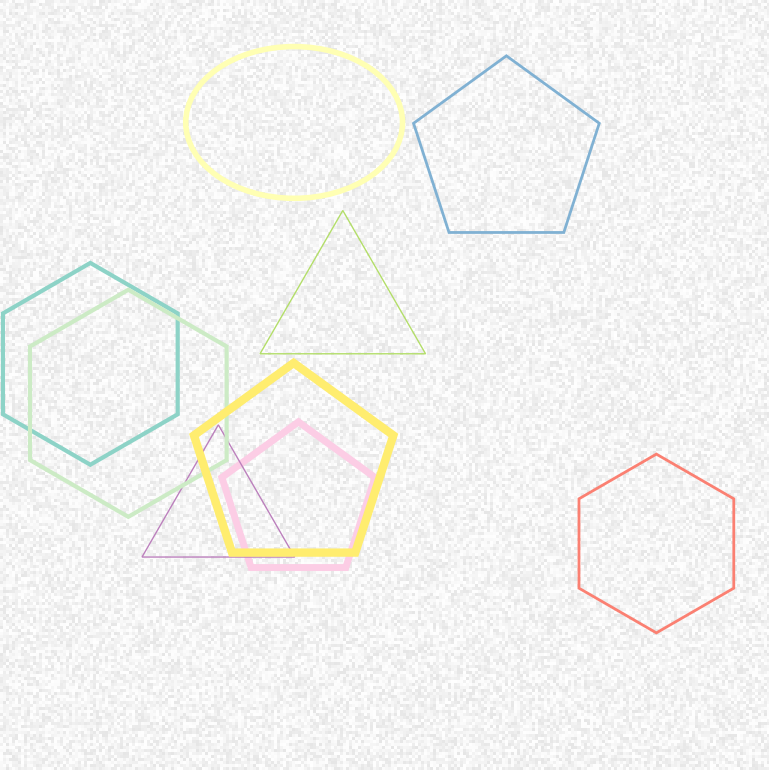[{"shape": "hexagon", "thickness": 1.5, "radius": 0.66, "center": [0.117, 0.527]}, {"shape": "oval", "thickness": 2, "radius": 0.7, "center": [0.382, 0.841]}, {"shape": "hexagon", "thickness": 1, "radius": 0.58, "center": [0.852, 0.294]}, {"shape": "pentagon", "thickness": 1, "radius": 0.63, "center": [0.658, 0.801]}, {"shape": "triangle", "thickness": 0.5, "radius": 0.62, "center": [0.445, 0.603]}, {"shape": "pentagon", "thickness": 2.5, "radius": 0.52, "center": [0.388, 0.348]}, {"shape": "triangle", "thickness": 0.5, "radius": 0.57, "center": [0.284, 0.334]}, {"shape": "hexagon", "thickness": 1.5, "radius": 0.74, "center": [0.167, 0.476]}, {"shape": "pentagon", "thickness": 3, "radius": 0.68, "center": [0.381, 0.392]}]